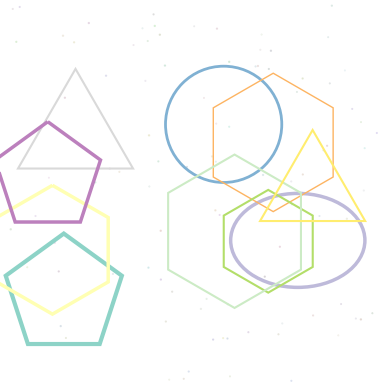[{"shape": "pentagon", "thickness": 3, "radius": 0.79, "center": [0.166, 0.235]}, {"shape": "hexagon", "thickness": 2.5, "radius": 0.84, "center": [0.136, 0.351]}, {"shape": "oval", "thickness": 2.5, "radius": 0.87, "center": [0.773, 0.376]}, {"shape": "circle", "thickness": 2, "radius": 0.76, "center": [0.581, 0.677]}, {"shape": "hexagon", "thickness": 1, "radius": 0.9, "center": [0.71, 0.63]}, {"shape": "hexagon", "thickness": 1.5, "radius": 0.67, "center": [0.697, 0.373]}, {"shape": "triangle", "thickness": 1.5, "radius": 0.86, "center": [0.196, 0.649]}, {"shape": "pentagon", "thickness": 2.5, "radius": 0.72, "center": [0.124, 0.54]}, {"shape": "hexagon", "thickness": 1.5, "radius": 1.0, "center": [0.609, 0.399]}, {"shape": "triangle", "thickness": 1.5, "radius": 0.79, "center": [0.812, 0.505]}]